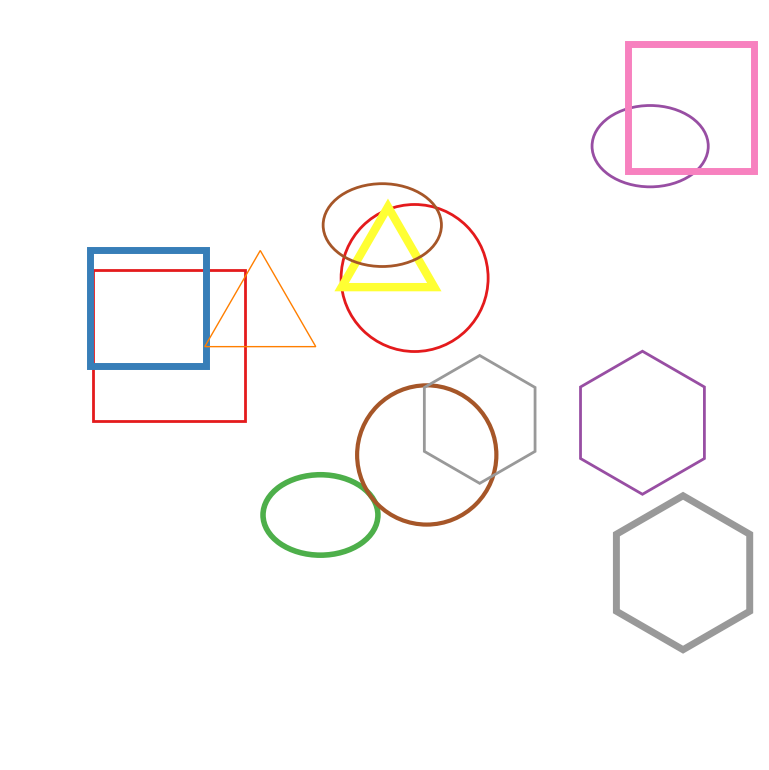[{"shape": "circle", "thickness": 1, "radius": 0.48, "center": [0.538, 0.639]}, {"shape": "square", "thickness": 1, "radius": 0.49, "center": [0.219, 0.551]}, {"shape": "square", "thickness": 2.5, "radius": 0.38, "center": [0.192, 0.6]}, {"shape": "oval", "thickness": 2, "radius": 0.37, "center": [0.416, 0.331]}, {"shape": "hexagon", "thickness": 1, "radius": 0.46, "center": [0.834, 0.451]}, {"shape": "oval", "thickness": 1, "radius": 0.38, "center": [0.844, 0.81]}, {"shape": "triangle", "thickness": 0.5, "radius": 0.42, "center": [0.338, 0.591]}, {"shape": "triangle", "thickness": 3, "radius": 0.35, "center": [0.504, 0.662]}, {"shape": "oval", "thickness": 1, "radius": 0.38, "center": [0.496, 0.708]}, {"shape": "circle", "thickness": 1.5, "radius": 0.45, "center": [0.554, 0.409]}, {"shape": "square", "thickness": 2.5, "radius": 0.41, "center": [0.897, 0.86]}, {"shape": "hexagon", "thickness": 2.5, "radius": 0.5, "center": [0.887, 0.256]}, {"shape": "hexagon", "thickness": 1, "radius": 0.42, "center": [0.623, 0.455]}]